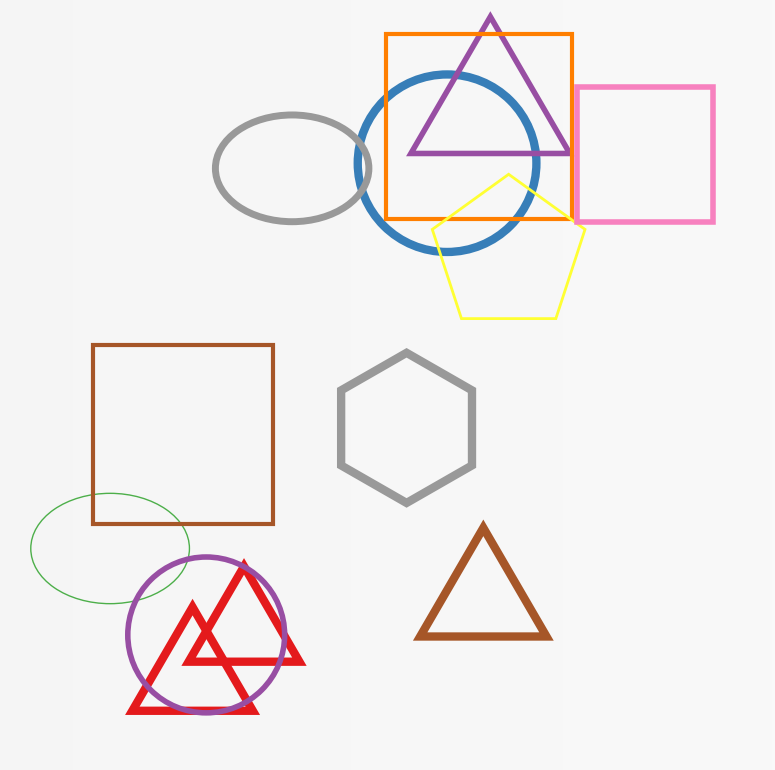[{"shape": "triangle", "thickness": 3, "radius": 0.45, "center": [0.248, 0.122]}, {"shape": "triangle", "thickness": 3, "radius": 0.41, "center": [0.315, 0.182]}, {"shape": "circle", "thickness": 3, "radius": 0.58, "center": [0.577, 0.788]}, {"shape": "oval", "thickness": 0.5, "radius": 0.51, "center": [0.142, 0.288]}, {"shape": "circle", "thickness": 2, "radius": 0.51, "center": [0.266, 0.175]}, {"shape": "triangle", "thickness": 2, "radius": 0.59, "center": [0.633, 0.86]}, {"shape": "square", "thickness": 1.5, "radius": 0.6, "center": [0.618, 0.836]}, {"shape": "pentagon", "thickness": 1, "radius": 0.52, "center": [0.656, 0.67]}, {"shape": "triangle", "thickness": 3, "radius": 0.47, "center": [0.624, 0.22]}, {"shape": "square", "thickness": 1.5, "radius": 0.58, "center": [0.236, 0.435]}, {"shape": "square", "thickness": 2, "radius": 0.44, "center": [0.832, 0.8]}, {"shape": "hexagon", "thickness": 3, "radius": 0.49, "center": [0.525, 0.444]}, {"shape": "oval", "thickness": 2.5, "radius": 0.5, "center": [0.377, 0.781]}]